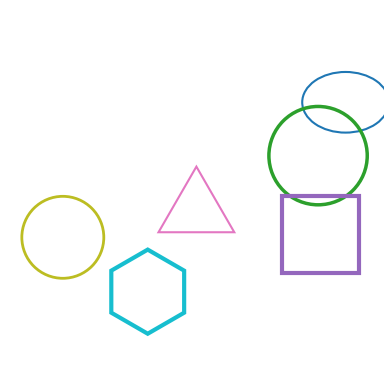[{"shape": "oval", "thickness": 1.5, "radius": 0.56, "center": [0.897, 0.734]}, {"shape": "circle", "thickness": 2.5, "radius": 0.64, "center": [0.826, 0.596]}, {"shape": "square", "thickness": 3, "radius": 0.5, "center": [0.833, 0.392]}, {"shape": "triangle", "thickness": 1.5, "radius": 0.57, "center": [0.51, 0.454]}, {"shape": "circle", "thickness": 2, "radius": 0.53, "center": [0.163, 0.384]}, {"shape": "hexagon", "thickness": 3, "radius": 0.55, "center": [0.384, 0.242]}]